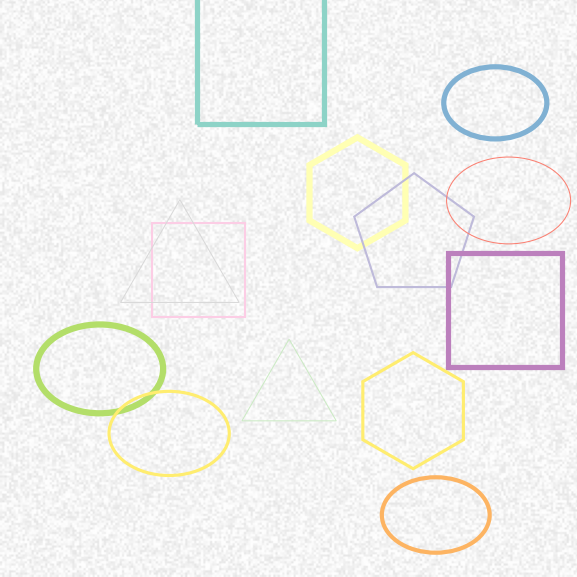[{"shape": "square", "thickness": 2.5, "radius": 0.55, "center": [0.451, 0.894]}, {"shape": "hexagon", "thickness": 3, "radius": 0.48, "center": [0.619, 0.665]}, {"shape": "pentagon", "thickness": 1, "radius": 0.55, "center": [0.717, 0.59]}, {"shape": "oval", "thickness": 0.5, "radius": 0.54, "center": [0.881, 0.652]}, {"shape": "oval", "thickness": 2.5, "radius": 0.45, "center": [0.858, 0.821]}, {"shape": "oval", "thickness": 2, "radius": 0.47, "center": [0.755, 0.107]}, {"shape": "oval", "thickness": 3, "radius": 0.55, "center": [0.173, 0.36]}, {"shape": "square", "thickness": 1, "radius": 0.41, "center": [0.344, 0.531]}, {"shape": "triangle", "thickness": 0.5, "radius": 0.59, "center": [0.311, 0.535]}, {"shape": "square", "thickness": 2.5, "radius": 0.49, "center": [0.874, 0.462]}, {"shape": "triangle", "thickness": 0.5, "radius": 0.47, "center": [0.501, 0.318]}, {"shape": "oval", "thickness": 1.5, "radius": 0.52, "center": [0.293, 0.249]}, {"shape": "hexagon", "thickness": 1.5, "radius": 0.5, "center": [0.715, 0.288]}]